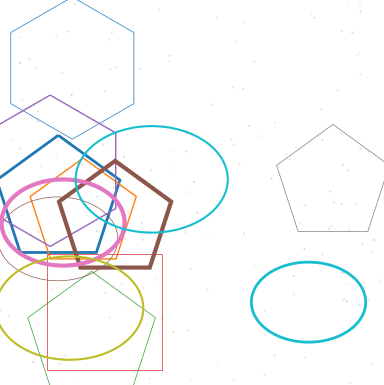[{"shape": "pentagon", "thickness": 2, "radius": 0.84, "center": [0.151, 0.48]}, {"shape": "hexagon", "thickness": 0.5, "radius": 0.92, "center": [0.188, 0.823]}, {"shape": "pentagon", "thickness": 1, "radius": 0.72, "center": [0.216, 0.445]}, {"shape": "pentagon", "thickness": 0.5, "radius": 0.87, "center": [0.238, 0.121]}, {"shape": "square", "thickness": 0.5, "radius": 0.75, "center": [0.271, 0.189]}, {"shape": "hexagon", "thickness": 1, "radius": 0.98, "center": [0.13, 0.556]}, {"shape": "pentagon", "thickness": 3, "radius": 0.77, "center": [0.299, 0.429]}, {"shape": "oval", "thickness": 0.5, "radius": 0.78, "center": [0.15, 0.38]}, {"shape": "oval", "thickness": 3, "radius": 0.8, "center": [0.164, 0.422]}, {"shape": "pentagon", "thickness": 0.5, "radius": 0.77, "center": [0.865, 0.523]}, {"shape": "oval", "thickness": 1.5, "radius": 0.96, "center": [0.18, 0.2]}, {"shape": "oval", "thickness": 1.5, "radius": 0.99, "center": [0.394, 0.534]}, {"shape": "oval", "thickness": 2, "radius": 0.74, "center": [0.801, 0.215]}]